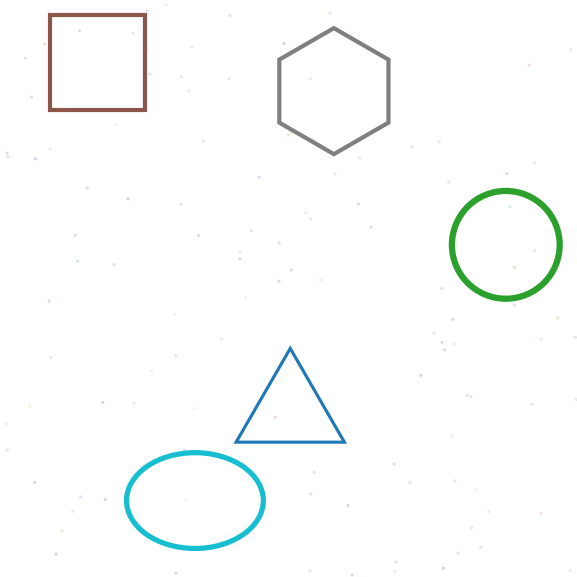[{"shape": "triangle", "thickness": 1.5, "radius": 0.54, "center": [0.503, 0.288]}, {"shape": "circle", "thickness": 3, "radius": 0.47, "center": [0.876, 0.575]}, {"shape": "square", "thickness": 2, "radius": 0.41, "center": [0.168, 0.891]}, {"shape": "hexagon", "thickness": 2, "radius": 0.55, "center": [0.578, 0.841]}, {"shape": "oval", "thickness": 2.5, "radius": 0.59, "center": [0.338, 0.132]}]